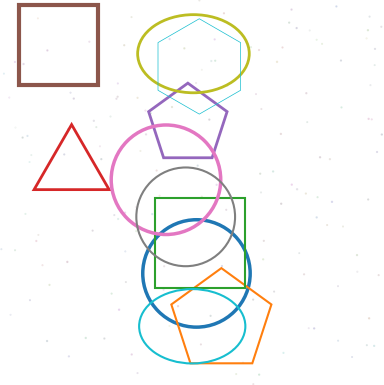[{"shape": "circle", "thickness": 2.5, "radius": 0.7, "center": [0.51, 0.29]}, {"shape": "pentagon", "thickness": 1.5, "radius": 0.68, "center": [0.575, 0.167]}, {"shape": "square", "thickness": 1.5, "radius": 0.58, "center": [0.52, 0.369]}, {"shape": "triangle", "thickness": 2, "radius": 0.56, "center": [0.186, 0.564]}, {"shape": "pentagon", "thickness": 2, "radius": 0.54, "center": [0.488, 0.677]}, {"shape": "square", "thickness": 3, "radius": 0.52, "center": [0.152, 0.883]}, {"shape": "circle", "thickness": 2.5, "radius": 0.71, "center": [0.431, 0.533]}, {"shape": "circle", "thickness": 1.5, "radius": 0.64, "center": [0.482, 0.437]}, {"shape": "oval", "thickness": 2, "radius": 0.72, "center": [0.502, 0.86]}, {"shape": "oval", "thickness": 1.5, "radius": 0.69, "center": [0.499, 0.153]}, {"shape": "hexagon", "thickness": 0.5, "radius": 0.62, "center": [0.518, 0.827]}]